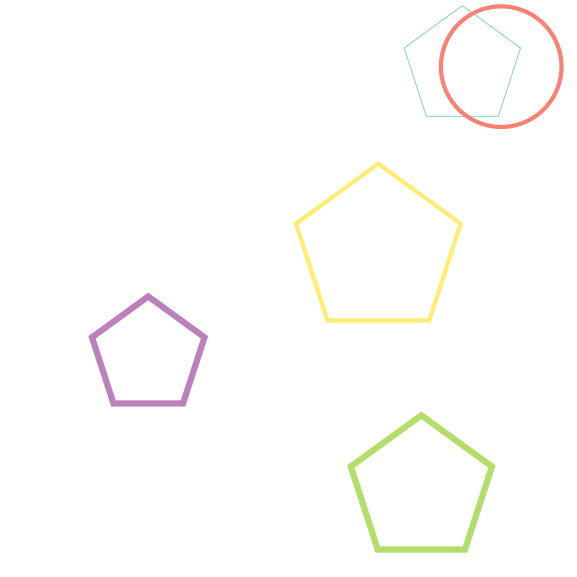[{"shape": "pentagon", "thickness": 0.5, "radius": 0.53, "center": [0.801, 0.883]}, {"shape": "circle", "thickness": 2, "radius": 0.52, "center": [0.868, 0.884]}, {"shape": "pentagon", "thickness": 3, "radius": 0.64, "center": [0.73, 0.152]}, {"shape": "pentagon", "thickness": 3, "radius": 0.51, "center": [0.257, 0.383]}, {"shape": "pentagon", "thickness": 2, "radius": 0.75, "center": [0.655, 0.566]}]